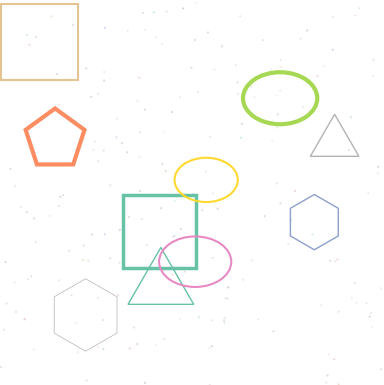[{"shape": "triangle", "thickness": 1, "radius": 0.49, "center": [0.418, 0.259]}, {"shape": "square", "thickness": 2.5, "radius": 0.47, "center": [0.415, 0.399]}, {"shape": "pentagon", "thickness": 3, "radius": 0.4, "center": [0.143, 0.638]}, {"shape": "hexagon", "thickness": 1, "radius": 0.36, "center": [0.816, 0.423]}, {"shape": "oval", "thickness": 1.5, "radius": 0.47, "center": [0.507, 0.32]}, {"shape": "oval", "thickness": 3, "radius": 0.48, "center": [0.728, 0.745]}, {"shape": "oval", "thickness": 1.5, "radius": 0.41, "center": [0.535, 0.533]}, {"shape": "square", "thickness": 1.5, "radius": 0.5, "center": [0.103, 0.891]}, {"shape": "triangle", "thickness": 1, "radius": 0.36, "center": [0.869, 0.63]}, {"shape": "hexagon", "thickness": 0.5, "radius": 0.47, "center": [0.222, 0.182]}]